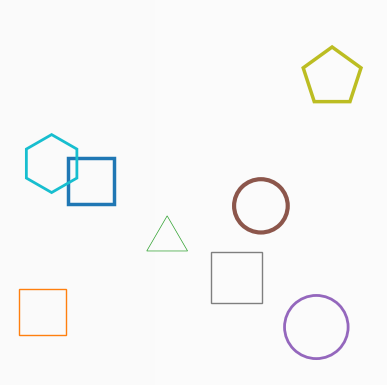[{"shape": "square", "thickness": 2.5, "radius": 0.3, "center": [0.235, 0.53]}, {"shape": "square", "thickness": 1, "radius": 0.3, "center": [0.109, 0.189]}, {"shape": "triangle", "thickness": 0.5, "radius": 0.3, "center": [0.431, 0.379]}, {"shape": "circle", "thickness": 2, "radius": 0.41, "center": [0.816, 0.151]}, {"shape": "circle", "thickness": 3, "radius": 0.35, "center": [0.673, 0.465]}, {"shape": "square", "thickness": 1, "radius": 0.33, "center": [0.61, 0.279]}, {"shape": "pentagon", "thickness": 2.5, "radius": 0.39, "center": [0.857, 0.799]}, {"shape": "hexagon", "thickness": 2, "radius": 0.38, "center": [0.133, 0.575]}]